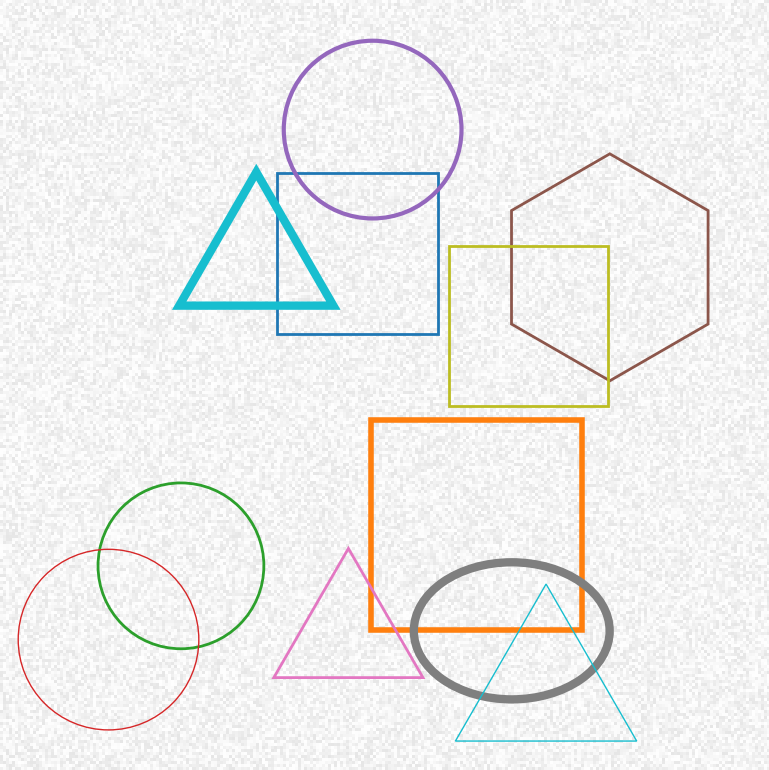[{"shape": "square", "thickness": 1, "radius": 0.52, "center": [0.464, 0.671]}, {"shape": "square", "thickness": 2, "radius": 0.68, "center": [0.619, 0.318]}, {"shape": "circle", "thickness": 1, "radius": 0.54, "center": [0.235, 0.265]}, {"shape": "circle", "thickness": 0.5, "radius": 0.59, "center": [0.141, 0.169]}, {"shape": "circle", "thickness": 1.5, "radius": 0.58, "center": [0.484, 0.832]}, {"shape": "hexagon", "thickness": 1, "radius": 0.74, "center": [0.792, 0.653]}, {"shape": "triangle", "thickness": 1, "radius": 0.56, "center": [0.452, 0.176]}, {"shape": "oval", "thickness": 3, "radius": 0.64, "center": [0.665, 0.181]}, {"shape": "square", "thickness": 1, "radius": 0.52, "center": [0.686, 0.577]}, {"shape": "triangle", "thickness": 0.5, "radius": 0.68, "center": [0.709, 0.106]}, {"shape": "triangle", "thickness": 3, "radius": 0.58, "center": [0.333, 0.661]}]